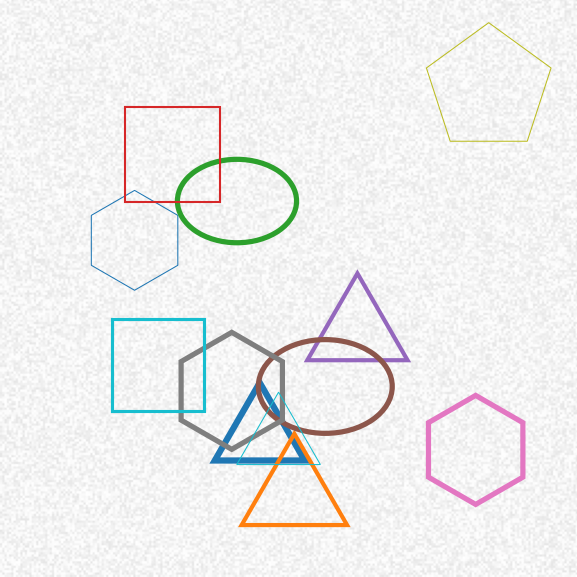[{"shape": "hexagon", "thickness": 0.5, "radius": 0.43, "center": [0.233, 0.583]}, {"shape": "triangle", "thickness": 3, "radius": 0.45, "center": [0.45, 0.247]}, {"shape": "triangle", "thickness": 2, "radius": 0.53, "center": [0.51, 0.143]}, {"shape": "oval", "thickness": 2.5, "radius": 0.52, "center": [0.41, 0.651]}, {"shape": "square", "thickness": 1, "radius": 0.41, "center": [0.299, 0.732]}, {"shape": "triangle", "thickness": 2, "radius": 0.5, "center": [0.619, 0.425]}, {"shape": "oval", "thickness": 2.5, "radius": 0.58, "center": [0.563, 0.33]}, {"shape": "hexagon", "thickness": 2.5, "radius": 0.47, "center": [0.824, 0.22]}, {"shape": "hexagon", "thickness": 2.5, "radius": 0.51, "center": [0.401, 0.322]}, {"shape": "pentagon", "thickness": 0.5, "radius": 0.57, "center": [0.846, 0.846]}, {"shape": "triangle", "thickness": 0.5, "radius": 0.42, "center": [0.482, 0.236]}, {"shape": "square", "thickness": 1.5, "radius": 0.4, "center": [0.274, 0.367]}]